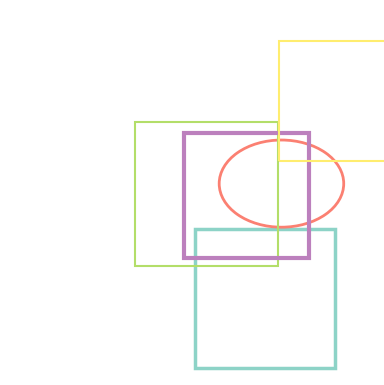[{"shape": "square", "thickness": 2.5, "radius": 0.9, "center": [0.688, 0.224]}, {"shape": "oval", "thickness": 2, "radius": 0.81, "center": [0.731, 0.523]}, {"shape": "square", "thickness": 1.5, "radius": 0.93, "center": [0.537, 0.496]}, {"shape": "square", "thickness": 3, "radius": 0.81, "center": [0.64, 0.493]}, {"shape": "square", "thickness": 1.5, "radius": 0.77, "center": [0.879, 0.738]}]